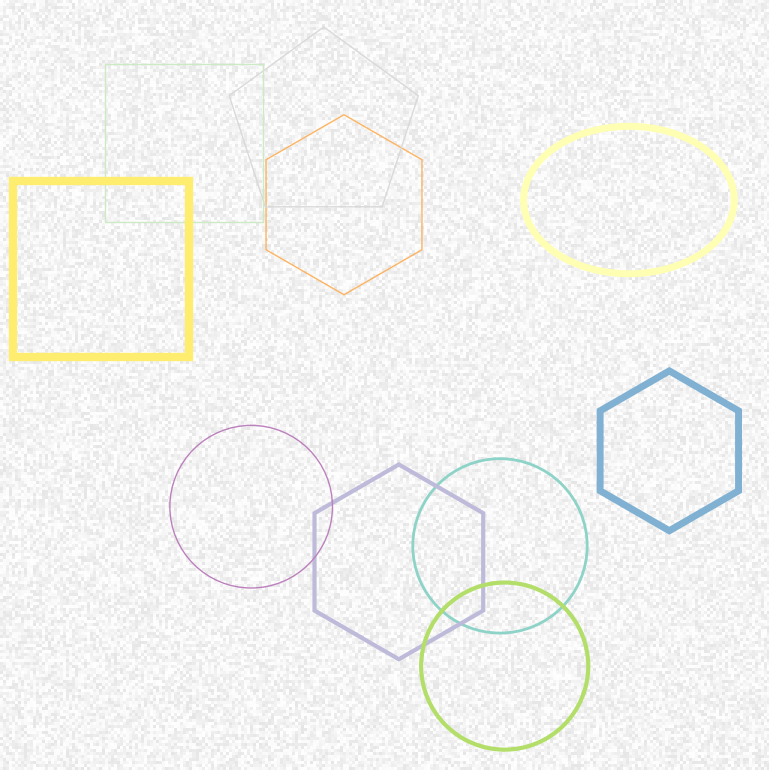[{"shape": "circle", "thickness": 1, "radius": 0.57, "center": [0.649, 0.291]}, {"shape": "oval", "thickness": 2.5, "radius": 0.68, "center": [0.817, 0.74]}, {"shape": "hexagon", "thickness": 1.5, "radius": 0.63, "center": [0.518, 0.27]}, {"shape": "hexagon", "thickness": 2.5, "radius": 0.52, "center": [0.869, 0.415]}, {"shape": "hexagon", "thickness": 0.5, "radius": 0.58, "center": [0.447, 0.734]}, {"shape": "circle", "thickness": 1.5, "radius": 0.54, "center": [0.655, 0.135]}, {"shape": "pentagon", "thickness": 0.5, "radius": 0.65, "center": [0.42, 0.836]}, {"shape": "circle", "thickness": 0.5, "radius": 0.53, "center": [0.326, 0.342]}, {"shape": "square", "thickness": 0.5, "radius": 0.51, "center": [0.239, 0.814]}, {"shape": "square", "thickness": 3, "radius": 0.57, "center": [0.131, 0.651]}]